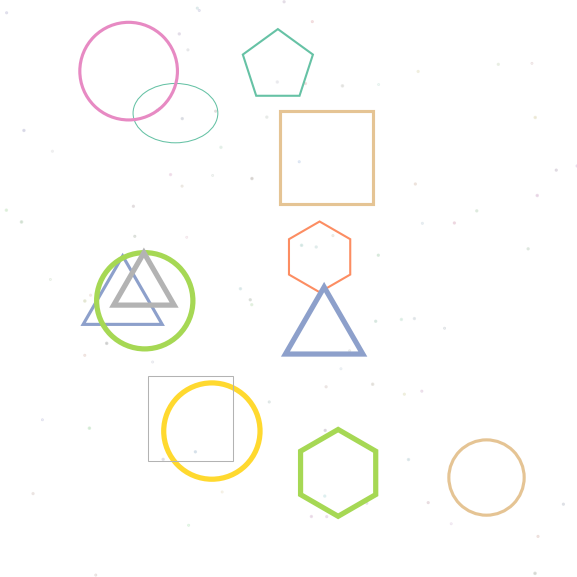[{"shape": "oval", "thickness": 0.5, "radius": 0.37, "center": [0.304, 0.803]}, {"shape": "pentagon", "thickness": 1, "radius": 0.32, "center": [0.481, 0.885]}, {"shape": "hexagon", "thickness": 1, "radius": 0.31, "center": [0.553, 0.554]}, {"shape": "triangle", "thickness": 2.5, "radius": 0.39, "center": [0.561, 0.425]}, {"shape": "triangle", "thickness": 1.5, "radius": 0.4, "center": [0.212, 0.477]}, {"shape": "circle", "thickness": 1.5, "radius": 0.42, "center": [0.223, 0.876]}, {"shape": "hexagon", "thickness": 2.5, "radius": 0.38, "center": [0.586, 0.18]}, {"shape": "circle", "thickness": 2.5, "radius": 0.42, "center": [0.251, 0.478]}, {"shape": "circle", "thickness": 2.5, "radius": 0.42, "center": [0.367, 0.253]}, {"shape": "circle", "thickness": 1.5, "radius": 0.33, "center": [0.842, 0.172]}, {"shape": "square", "thickness": 1.5, "radius": 0.4, "center": [0.565, 0.726]}, {"shape": "triangle", "thickness": 2.5, "radius": 0.3, "center": [0.249, 0.501]}, {"shape": "square", "thickness": 0.5, "radius": 0.37, "center": [0.329, 0.274]}]